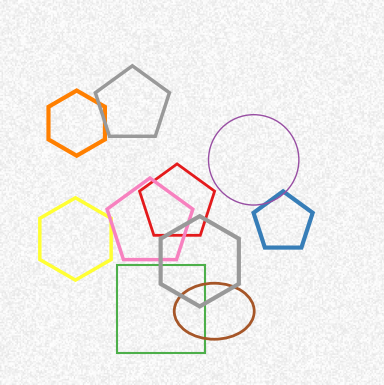[{"shape": "pentagon", "thickness": 2, "radius": 0.51, "center": [0.46, 0.472]}, {"shape": "pentagon", "thickness": 3, "radius": 0.4, "center": [0.735, 0.422]}, {"shape": "square", "thickness": 1.5, "radius": 0.57, "center": [0.417, 0.198]}, {"shape": "circle", "thickness": 1, "radius": 0.59, "center": [0.659, 0.585]}, {"shape": "hexagon", "thickness": 3, "radius": 0.42, "center": [0.199, 0.68]}, {"shape": "hexagon", "thickness": 2.5, "radius": 0.53, "center": [0.196, 0.379]}, {"shape": "oval", "thickness": 2, "radius": 0.52, "center": [0.556, 0.192]}, {"shape": "pentagon", "thickness": 2.5, "radius": 0.59, "center": [0.389, 0.42]}, {"shape": "hexagon", "thickness": 3, "radius": 0.59, "center": [0.519, 0.321]}, {"shape": "pentagon", "thickness": 2.5, "radius": 0.51, "center": [0.344, 0.728]}]